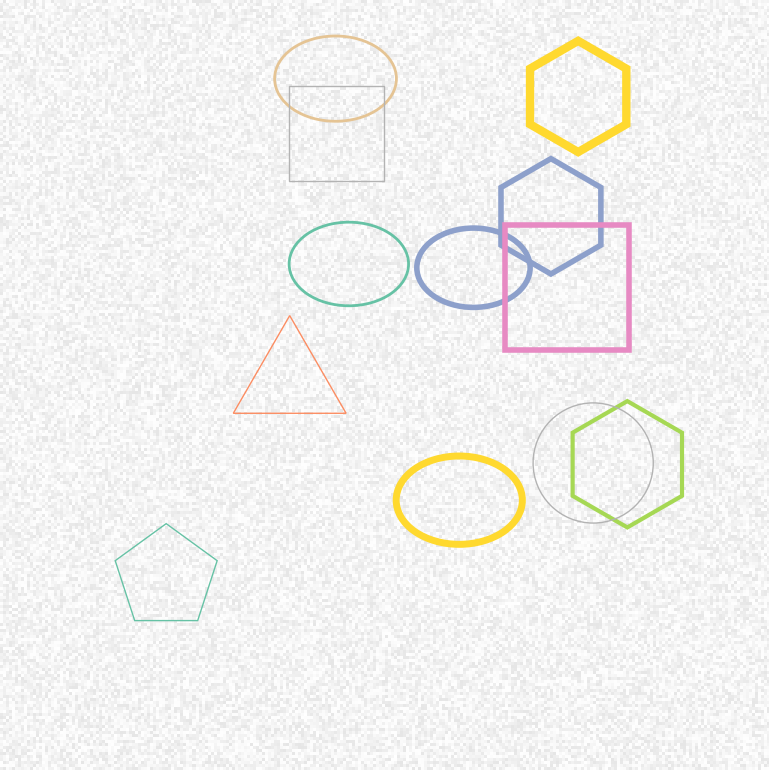[{"shape": "pentagon", "thickness": 0.5, "radius": 0.35, "center": [0.216, 0.25]}, {"shape": "oval", "thickness": 1, "radius": 0.39, "center": [0.453, 0.657]}, {"shape": "triangle", "thickness": 0.5, "radius": 0.42, "center": [0.376, 0.506]}, {"shape": "hexagon", "thickness": 2, "radius": 0.37, "center": [0.715, 0.719]}, {"shape": "oval", "thickness": 2, "radius": 0.37, "center": [0.615, 0.652]}, {"shape": "square", "thickness": 2, "radius": 0.4, "center": [0.737, 0.627]}, {"shape": "hexagon", "thickness": 1.5, "radius": 0.41, "center": [0.815, 0.397]}, {"shape": "oval", "thickness": 2.5, "radius": 0.41, "center": [0.596, 0.35]}, {"shape": "hexagon", "thickness": 3, "radius": 0.36, "center": [0.751, 0.875]}, {"shape": "oval", "thickness": 1, "radius": 0.4, "center": [0.436, 0.898]}, {"shape": "circle", "thickness": 0.5, "radius": 0.39, "center": [0.77, 0.399]}, {"shape": "square", "thickness": 0.5, "radius": 0.31, "center": [0.438, 0.826]}]